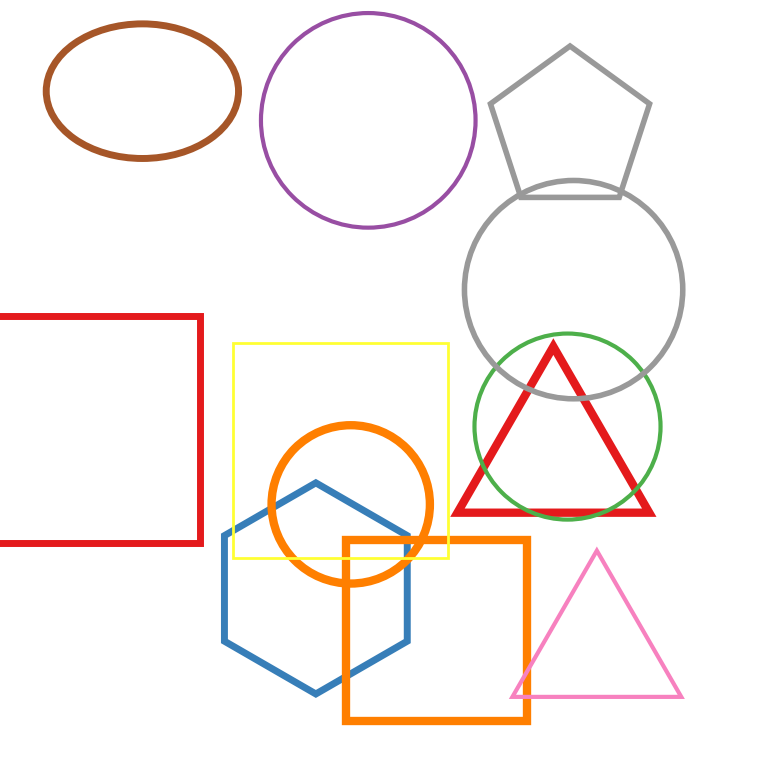[{"shape": "triangle", "thickness": 3, "radius": 0.72, "center": [0.719, 0.406]}, {"shape": "square", "thickness": 2.5, "radius": 0.74, "center": [0.112, 0.442]}, {"shape": "hexagon", "thickness": 2.5, "radius": 0.69, "center": [0.41, 0.236]}, {"shape": "circle", "thickness": 1.5, "radius": 0.6, "center": [0.737, 0.446]}, {"shape": "circle", "thickness": 1.5, "radius": 0.7, "center": [0.478, 0.844]}, {"shape": "square", "thickness": 3, "radius": 0.59, "center": [0.567, 0.181]}, {"shape": "circle", "thickness": 3, "radius": 0.51, "center": [0.455, 0.345]}, {"shape": "square", "thickness": 1, "radius": 0.7, "center": [0.442, 0.415]}, {"shape": "oval", "thickness": 2.5, "radius": 0.62, "center": [0.185, 0.882]}, {"shape": "triangle", "thickness": 1.5, "radius": 0.63, "center": [0.775, 0.158]}, {"shape": "pentagon", "thickness": 2, "radius": 0.54, "center": [0.74, 0.832]}, {"shape": "circle", "thickness": 2, "radius": 0.71, "center": [0.745, 0.624]}]